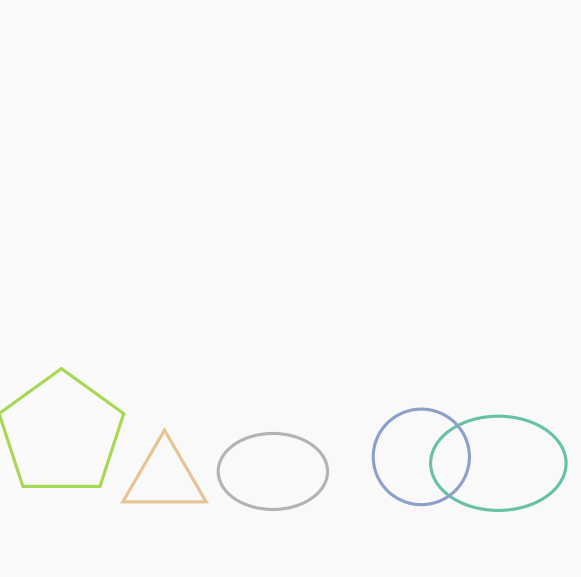[{"shape": "oval", "thickness": 1.5, "radius": 0.58, "center": [0.857, 0.197]}, {"shape": "circle", "thickness": 1.5, "radius": 0.41, "center": [0.725, 0.208]}, {"shape": "pentagon", "thickness": 1.5, "radius": 0.56, "center": [0.106, 0.248]}, {"shape": "triangle", "thickness": 1.5, "radius": 0.41, "center": [0.283, 0.172]}, {"shape": "oval", "thickness": 1.5, "radius": 0.47, "center": [0.469, 0.183]}]